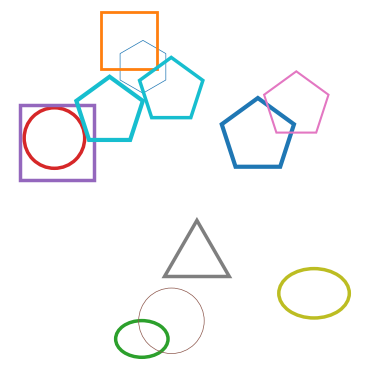[{"shape": "hexagon", "thickness": 0.5, "radius": 0.34, "center": [0.371, 0.827]}, {"shape": "pentagon", "thickness": 3, "radius": 0.49, "center": [0.67, 0.647]}, {"shape": "square", "thickness": 2, "radius": 0.37, "center": [0.335, 0.895]}, {"shape": "oval", "thickness": 2.5, "radius": 0.34, "center": [0.368, 0.12]}, {"shape": "circle", "thickness": 2.5, "radius": 0.39, "center": [0.141, 0.641]}, {"shape": "square", "thickness": 2.5, "radius": 0.48, "center": [0.148, 0.631]}, {"shape": "circle", "thickness": 0.5, "radius": 0.43, "center": [0.445, 0.167]}, {"shape": "pentagon", "thickness": 1.5, "radius": 0.44, "center": [0.77, 0.727]}, {"shape": "triangle", "thickness": 2.5, "radius": 0.49, "center": [0.511, 0.33]}, {"shape": "oval", "thickness": 2.5, "radius": 0.46, "center": [0.816, 0.238]}, {"shape": "pentagon", "thickness": 2.5, "radius": 0.43, "center": [0.445, 0.764]}, {"shape": "pentagon", "thickness": 3, "radius": 0.45, "center": [0.285, 0.71]}]